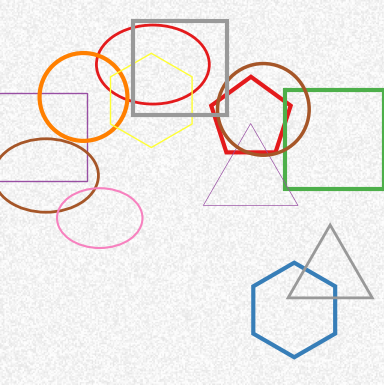[{"shape": "pentagon", "thickness": 3, "radius": 0.54, "center": [0.652, 0.692]}, {"shape": "oval", "thickness": 2, "radius": 0.73, "center": [0.397, 0.832]}, {"shape": "hexagon", "thickness": 3, "radius": 0.61, "center": [0.764, 0.195]}, {"shape": "square", "thickness": 3, "radius": 0.64, "center": [0.869, 0.637]}, {"shape": "square", "thickness": 1, "radius": 0.57, "center": [0.111, 0.645]}, {"shape": "triangle", "thickness": 0.5, "radius": 0.71, "center": [0.651, 0.537]}, {"shape": "circle", "thickness": 3, "radius": 0.57, "center": [0.217, 0.748]}, {"shape": "hexagon", "thickness": 1, "radius": 0.61, "center": [0.393, 0.739]}, {"shape": "circle", "thickness": 2.5, "radius": 0.6, "center": [0.684, 0.716]}, {"shape": "oval", "thickness": 2, "radius": 0.68, "center": [0.119, 0.544]}, {"shape": "oval", "thickness": 1.5, "radius": 0.55, "center": [0.259, 0.434]}, {"shape": "triangle", "thickness": 2, "radius": 0.63, "center": [0.858, 0.289]}, {"shape": "square", "thickness": 3, "radius": 0.61, "center": [0.467, 0.824]}]